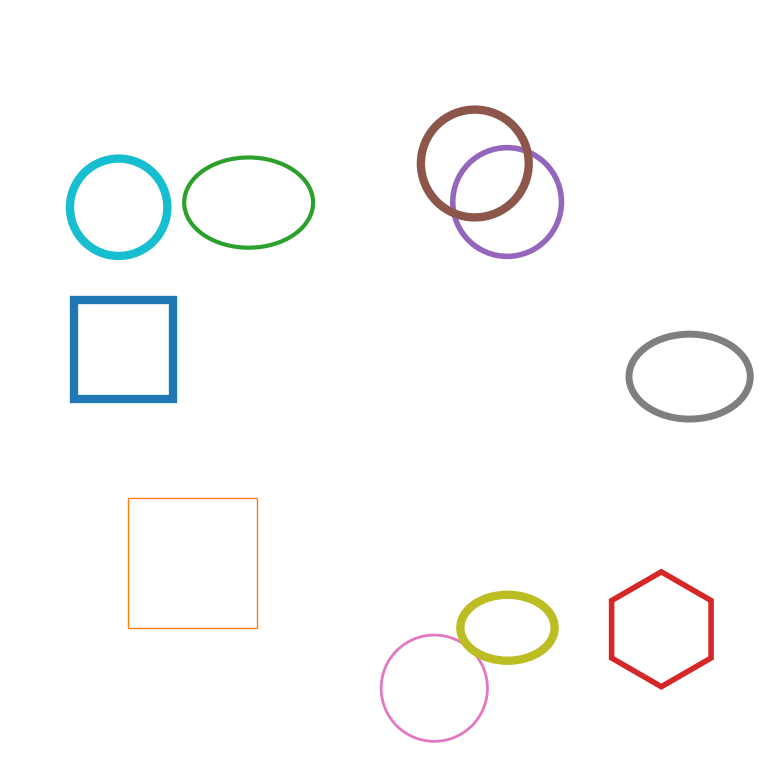[{"shape": "square", "thickness": 3, "radius": 0.32, "center": [0.16, 0.546]}, {"shape": "square", "thickness": 0.5, "radius": 0.42, "center": [0.25, 0.269]}, {"shape": "oval", "thickness": 1.5, "radius": 0.42, "center": [0.323, 0.737]}, {"shape": "hexagon", "thickness": 2, "radius": 0.37, "center": [0.859, 0.183]}, {"shape": "circle", "thickness": 2, "radius": 0.35, "center": [0.659, 0.738]}, {"shape": "circle", "thickness": 3, "radius": 0.35, "center": [0.617, 0.788]}, {"shape": "circle", "thickness": 1, "radius": 0.35, "center": [0.564, 0.106]}, {"shape": "oval", "thickness": 2.5, "radius": 0.39, "center": [0.896, 0.511]}, {"shape": "oval", "thickness": 3, "radius": 0.31, "center": [0.659, 0.185]}, {"shape": "circle", "thickness": 3, "radius": 0.32, "center": [0.154, 0.731]}]